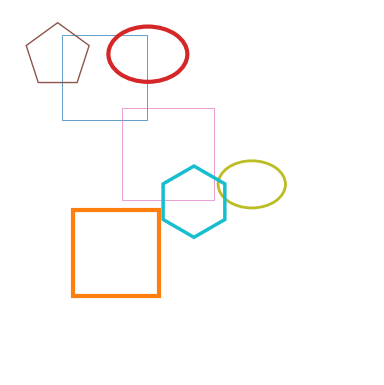[{"shape": "square", "thickness": 0.5, "radius": 0.55, "center": [0.272, 0.799]}, {"shape": "square", "thickness": 3, "radius": 0.56, "center": [0.301, 0.342]}, {"shape": "oval", "thickness": 3, "radius": 0.51, "center": [0.384, 0.859]}, {"shape": "pentagon", "thickness": 1, "radius": 0.43, "center": [0.15, 0.855]}, {"shape": "square", "thickness": 0.5, "radius": 0.59, "center": [0.437, 0.6]}, {"shape": "oval", "thickness": 2, "radius": 0.44, "center": [0.654, 0.521]}, {"shape": "hexagon", "thickness": 2.5, "radius": 0.46, "center": [0.504, 0.476]}]